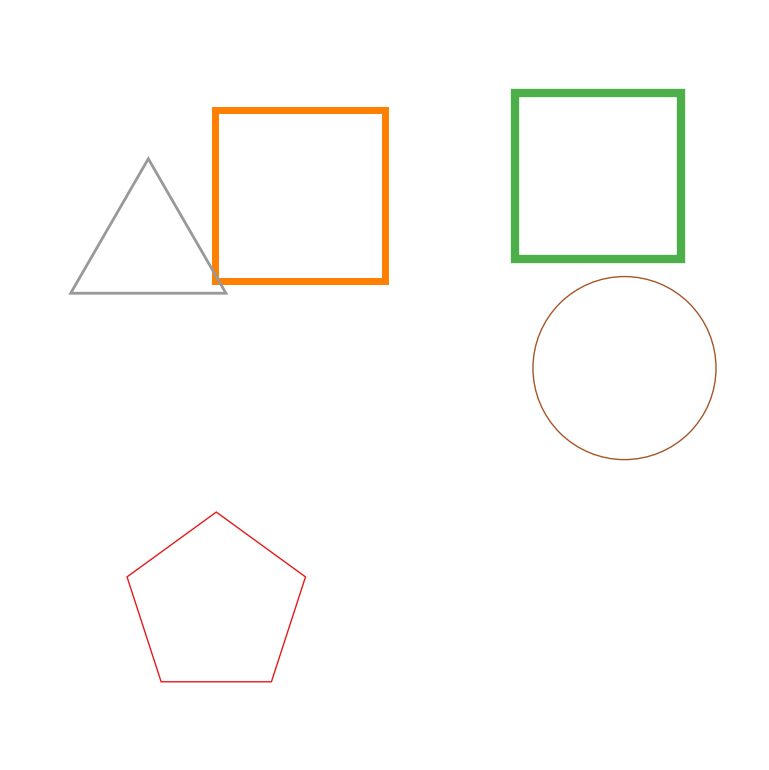[{"shape": "pentagon", "thickness": 0.5, "radius": 0.61, "center": [0.281, 0.213]}, {"shape": "square", "thickness": 3, "radius": 0.54, "center": [0.776, 0.772]}, {"shape": "square", "thickness": 2.5, "radius": 0.55, "center": [0.39, 0.746]}, {"shape": "circle", "thickness": 0.5, "radius": 0.59, "center": [0.811, 0.522]}, {"shape": "triangle", "thickness": 1, "radius": 0.58, "center": [0.193, 0.677]}]